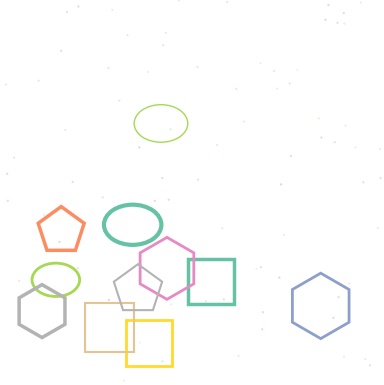[{"shape": "oval", "thickness": 3, "radius": 0.37, "center": [0.345, 0.416]}, {"shape": "square", "thickness": 2.5, "radius": 0.29, "center": [0.548, 0.268]}, {"shape": "pentagon", "thickness": 2.5, "radius": 0.31, "center": [0.159, 0.401]}, {"shape": "hexagon", "thickness": 2, "radius": 0.42, "center": [0.833, 0.205]}, {"shape": "hexagon", "thickness": 2, "radius": 0.4, "center": [0.434, 0.303]}, {"shape": "oval", "thickness": 1, "radius": 0.35, "center": [0.418, 0.679]}, {"shape": "oval", "thickness": 2, "radius": 0.31, "center": [0.145, 0.273]}, {"shape": "square", "thickness": 2, "radius": 0.3, "center": [0.388, 0.11]}, {"shape": "square", "thickness": 1.5, "radius": 0.32, "center": [0.285, 0.148]}, {"shape": "pentagon", "thickness": 1.5, "radius": 0.33, "center": [0.358, 0.248]}, {"shape": "hexagon", "thickness": 2.5, "radius": 0.34, "center": [0.109, 0.192]}]